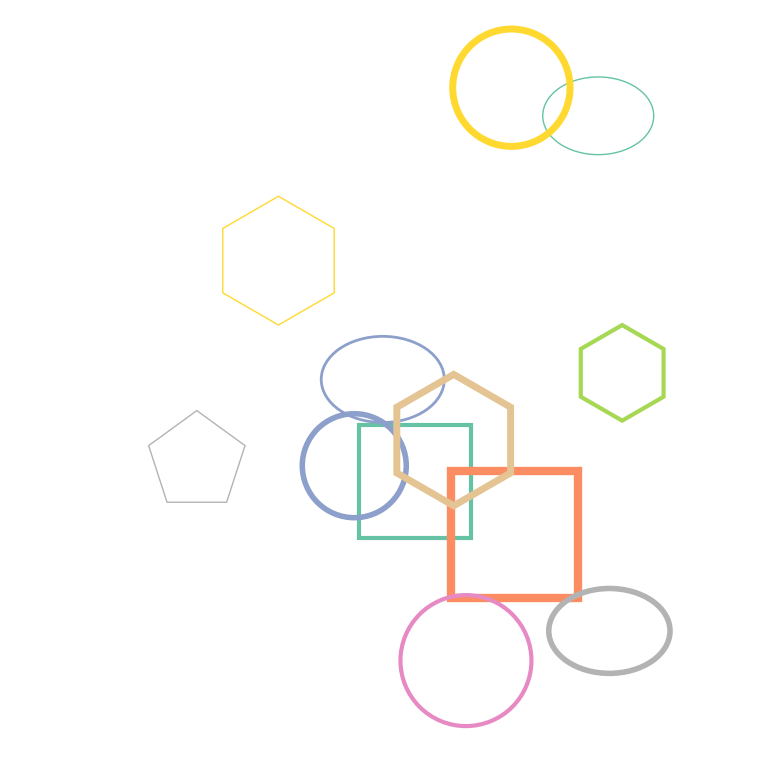[{"shape": "square", "thickness": 1.5, "radius": 0.36, "center": [0.539, 0.375]}, {"shape": "oval", "thickness": 0.5, "radius": 0.36, "center": [0.777, 0.85]}, {"shape": "square", "thickness": 3, "radius": 0.41, "center": [0.668, 0.306]}, {"shape": "oval", "thickness": 1, "radius": 0.4, "center": [0.497, 0.507]}, {"shape": "circle", "thickness": 2, "radius": 0.34, "center": [0.46, 0.395]}, {"shape": "circle", "thickness": 1.5, "radius": 0.43, "center": [0.605, 0.142]}, {"shape": "hexagon", "thickness": 1.5, "radius": 0.31, "center": [0.808, 0.516]}, {"shape": "hexagon", "thickness": 0.5, "radius": 0.42, "center": [0.362, 0.661]}, {"shape": "circle", "thickness": 2.5, "radius": 0.38, "center": [0.664, 0.886]}, {"shape": "hexagon", "thickness": 2.5, "radius": 0.43, "center": [0.589, 0.428]}, {"shape": "oval", "thickness": 2, "radius": 0.39, "center": [0.791, 0.181]}, {"shape": "pentagon", "thickness": 0.5, "radius": 0.33, "center": [0.256, 0.401]}]